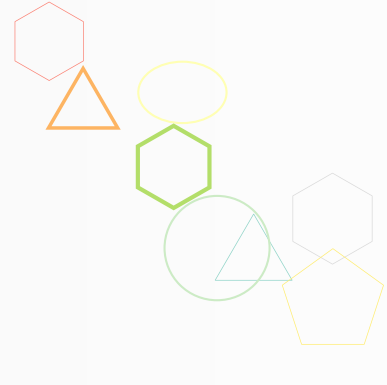[{"shape": "triangle", "thickness": 0.5, "radius": 0.57, "center": [0.655, 0.329]}, {"shape": "oval", "thickness": 1.5, "radius": 0.57, "center": [0.471, 0.76]}, {"shape": "hexagon", "thickness": 0.5, "radius": 0.51, "center": [0.127, 0.893]}, {"shape": "triangle", "thickness": 2.5, "radius": 0.52, "center": [0.214, 0.719]}, {"shape": "hexagon", "thickness": 3, "radius": 0.53, "center": [0.448, 0.567]}, {"shape": "hexagon", "thickness": 0.5, "radius": 0.59, "center": [0.858, 0.432]}, {"shape": "circle", "thickness": 1.5, "radius": 0.68, "center": [0.56, 0.356]}, {"shape": "pentagon", "thickness": 0.5, "radius": 0.69, "center": [0.859, 0.217]}]